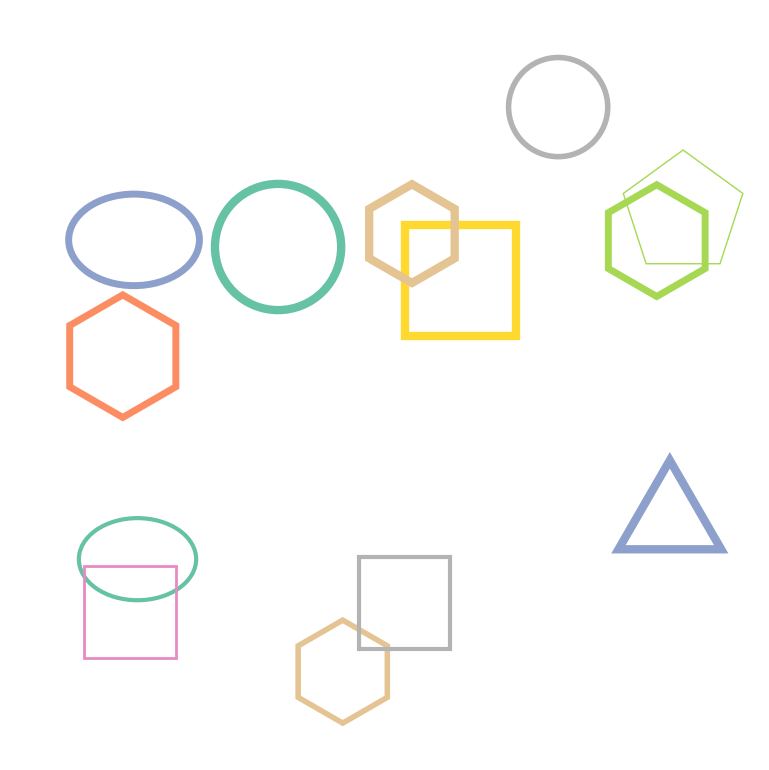[{"shape": "circle", "thickness": 3, "radius": 0.41, "center": [0.361, 0.679]}, {"shape": "oval", "thickness": 1.5, "radius": 0.38, "center": [0.179, 0.274]}, {"shape": "hexagon", "thickness": 2.5, "radius": 0.4, "center": [0.159, 0.537]}, {"shape": "triangle", "thickness": 3, "radius": 0.39, "center": [0.87, 0.325]}, {"shape": "oval", "thickness": 2.5, "radius": 0.42, "center": [0.174, 0.688]}, {"shape": "square", "thickness": 1, "radius": 0.3, "center": [0.169, 0.205]}, {"shape": "hexagon", "thickness": 2.5, "radius": 0.36, "center": [0.853, 0.688]}, {"shape": "pentagon", "thickness": 0.5, "radius": 0.41, "center": [0.887, 0.724]}, {"shape": "square", "thickness": 3, "radius": 0.36, "center": [0.598, 0.636]}, {"shape": "hexagon", "thickness": 2, "radius": 0.33, "center": [0.445, 0.128]}, {"shape": "hexagon", "thickness": 3, "radius": 0.32, "center": [0.535, 0.697]}, {"shape": "circle", "thickness": 2, "radius": 0.32, "center": [0.725, 0.861]}, {"shape": "square", "thickness": 1.5, "radius": 0.3, "center": [0.525, 0.217]}]